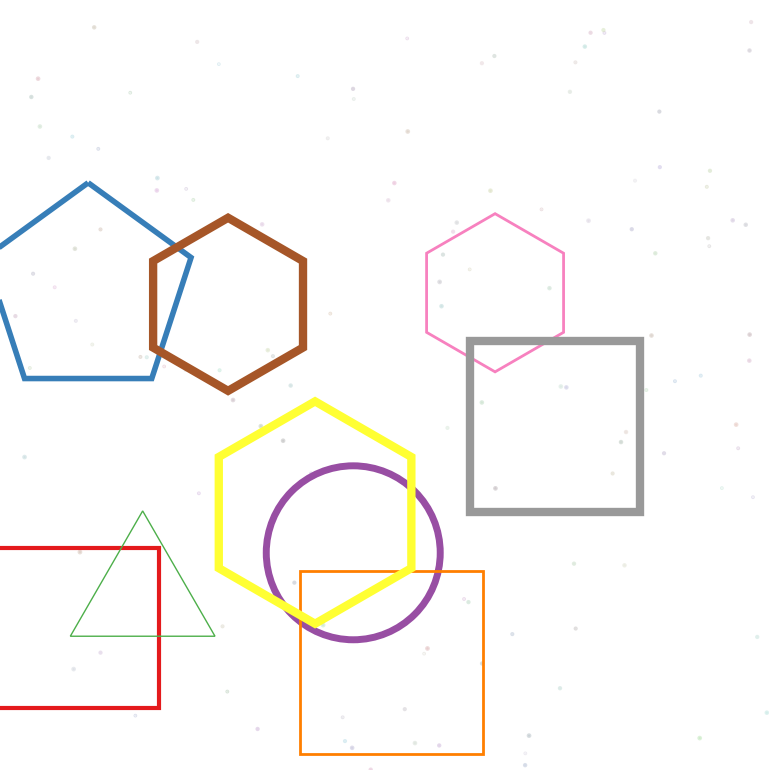[{"shape": "square", "thickness": 1.5, "radius": 0.52, "center": [0.103, 0.185]}, {"shape": "pentagon", "thickness": 2, "radius": 0.7, "center": [0.114, 0.622]}, {"shape": "triangle", "thickness": 0.5, "radius": 0.54, "center": [0.185, 0.228]}, {"shape": "circle", "thickness": 2.5, "radius": 0.56, "center": [0.459, 0.282]}, {"shape": "square", "thickness": 1, "radius": 0.6, "center": [0.508, 0.14]}, {"shape": "hexagon", "thickness": 3, "radius": 0.72, "center": [0.409, 0.334]}, {"shape": "hexagon", "thickness": 3, "radius": 0.56, "center": [0.296, 0.605]}, {"shape": "hexagon", "thickness": 1, "radius": 0.51, "center": [0.643, 0.62]}, {"shape": "square", "thickness": 3, "radius": 0.55, "center": [0.721, 0.446]}]